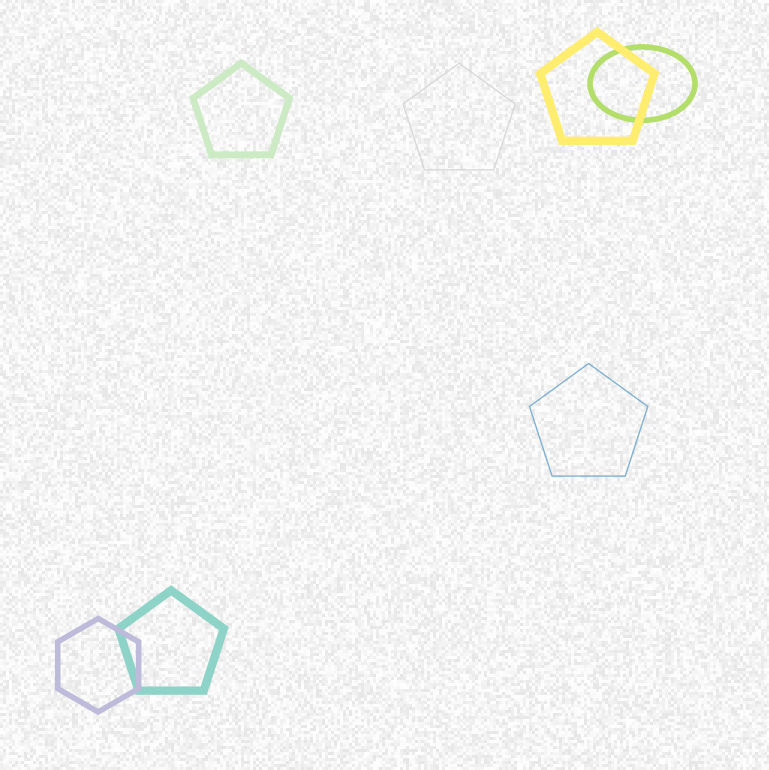[{"shape": "pentagon", "thickness": 3, "radius": 0.36, "center": [0.222, 0.161]}, {"shape": "hexagon", "thickness": 2, "radius": 0.3, "center": [0.128, 0.136]}, {"shape": "pentagon", "thickness": 0.5, "radius": 0.4, "center": [0.764, 0.447]}, {"shape": "oval", "thickness": 2, "radius": 0.34, "center": [0.834, 0.891]}, {"shape": "pentagon", "thickness": 0.5, "radius": 0.38, "center": [0.596, 0.841]}, {"shape": "pentagon", "thickness": 2.5, "radius": 0.33, "center": [0.313, 0.852]}, {"shape": "pentagon", "thickness": 3, "radius": 0.39, "center": [0.776, 0.88]}]